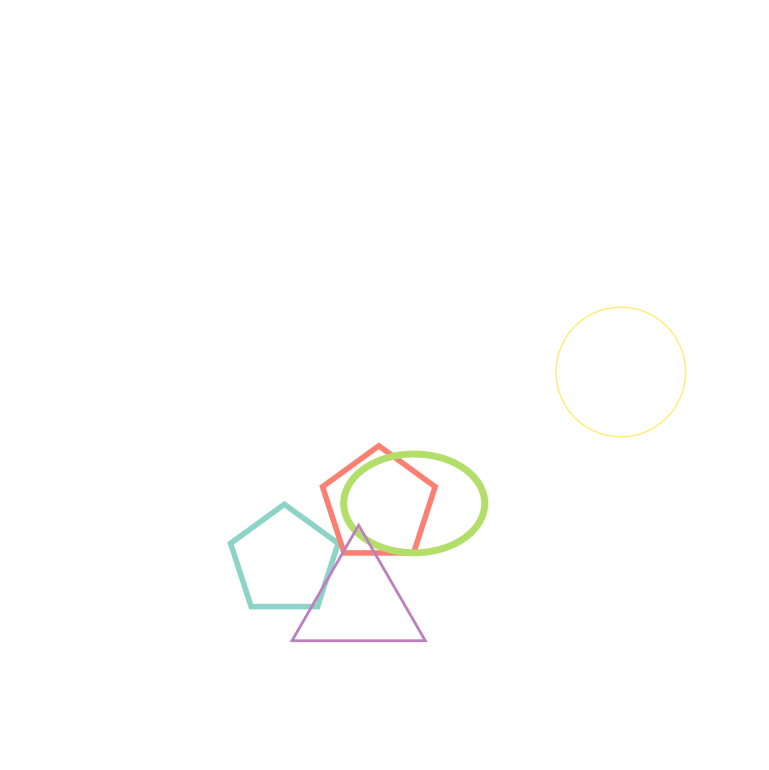[{"shape": "pentagon", "thickness": 2, "radius": 0.37, "center": [0.369, 0.272]}, {"shape": "pentagon", "thickness": 2, "radius": 0.38, "center": [0.492, 0.344]}, {"shape": "oval", "thickness": 2.5, "radius": 0.46, "center": [0.538, 0.346]}, {"shape": "triangle", "thickness": 1, "radius": 0.5, "center": [0.466, 0.218]}, {"shape": "circle", "thickness": 0.5, "radius": 0.42, "center": [0.806, 0.517]}]